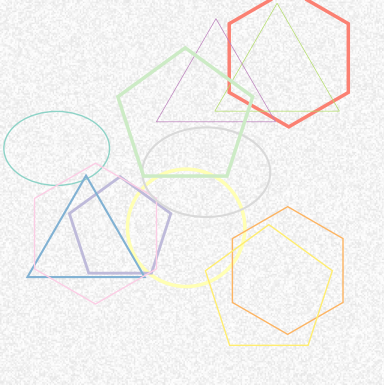[{"shape": "oval", "thickness": 1, "radius": 0.69, "center": [0.147, 0.615]}, {"shape": "circle", "thickness": 2.5, "radius": 0.76, "center": [0.484, 0.408]}, {"shape": "pentagon", "thickness": 2, "radius": 0.69, "center": [0.312, 0.403]}, {"shape": "hexagon", "thickness": 2.5, "radius": 0.89, "center": [0.75, 0.849]}, {"shape": "triangle", "thickness": 1.5, "radius": 0.88, "center": [0.223, 0.368]}, {"shape": "hexagon", "thickness": 1, "radius": 0.83, "center": [0.747, 0.297]}, {"shape": "triangle", "thickness": 0.5, "radius": 0.93, "center": [0.72, 0.805]}, {"shape": "hexagon", "thickness": 1, "radius": 0.91, "center": [0.248, 0.393]}, {"shape": "oval", "thickness": 1.5, "radius": 0.83, "center": [0.536, 0.553]}, {"shape": "triangle", "thickness": 0.5, "radius": 0.89, "center": [0.561, 0.773]}, {"shape": "pentagon", "thickness": 2.5, "radius": 0.92, "center": [0.481, 0.692]}, {"shape": "pentagon", "thickness": 1, "radius": 0.87, "center": [0.698, 0.243]}]